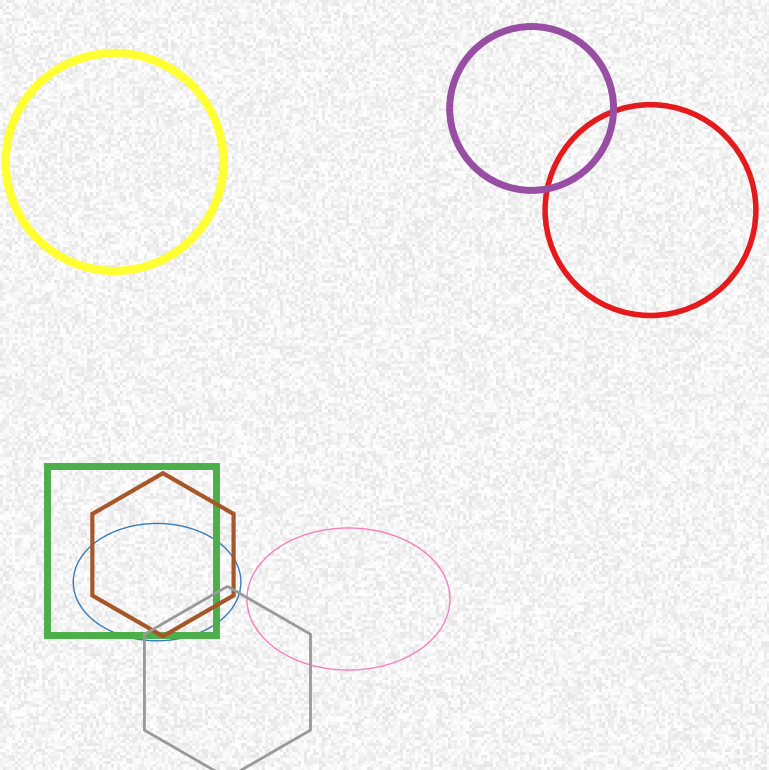[{"shape": "circle", "thickness": 2, "radius": 0.68, "center": [0.845, 0.727]}, {"shape": "oval", "thickness": 0.5, "radius": 0.54, "center": [0.204, 0.244]}, {"shape": "square", "thickness": 2.5, "radius": 0.55, "center": [0.171, 0.285]}, {"shape": "circle", "thickness": 2.5, "radius": 0.53, "center": [0.69, 0.859]}, {"shape": "circle", "thickness": 3, "radius": 0.71, "center": [0.149, 0.79]}, {"shape": "hexagon", "thickness": 1.5, "radius": 0.53, "center": [0.212, 0.28]}, {"shape": "oval", "thickness": 0.5, "radius": 0.66, "center": [0.453, 0.222]}, {"shape": "hexagon", "thickness": 1, "radius": 0.62, "center": [0.295, 0.114]}]